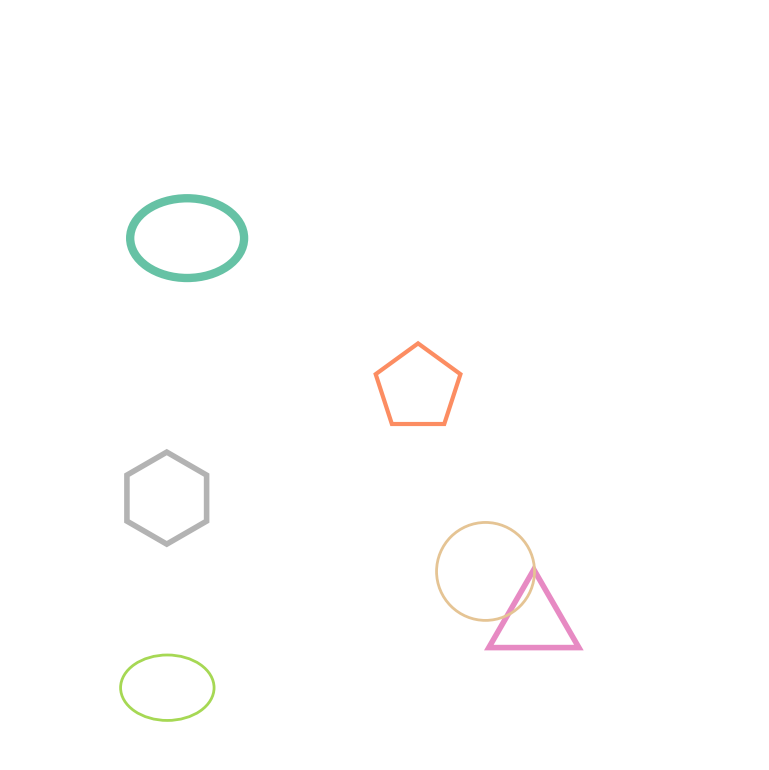[{"shape": "oval", "thickness": 3, "radius": 0.37, "center": [0.243, 0.691]}, {"shape": "pentagon", "thickness": 1.5, "radius": 0.29, "center": [0.543, 0.496]}, {"shape": "triangle", "thickness": 2, "radius": 0.34, "center": [0.693, 0.193]}, {"shape": "oval", "thickness": 1, "radius": 0.3, "center": [0.217, 0.107]}, {"shape": "circle", "thickness": 1, "radius": 0.32, "center": [0.631, 0.258]}, {"shape": "hexagon", "thickness": 2, "radius": 0.3, "center": [0.217, 0.353]}]